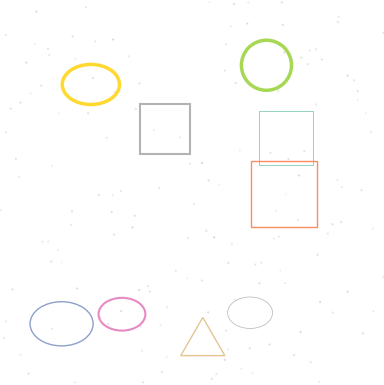[{"shape": "square", "thickness": 0.5, "radius": 0.36, "center": [0.743, 0.642]}, {"shape": "square", "thickness": 1, "radius": 0.43, "center": [0.738, 0.496]}, {"shape": "oval", "thickness": 1, "radius": 0.41, "center": [0.16, 0.159]}, {"shape": "oval", "thickness": 1.5, "radius": 0.3, "center": [0.317, 0.184]}, {"shape": "circle", "thickness": 2.5, "radius": 0.33, "center": [0.692, 0.831]}, {"shape": "oval", "thickness": 2.5, "radius": 0.37, "center": [0.236, 0.781]}, {"shape": "triangle", "thickness": 1, "radius": 0.33, "center": [0.527, 0.109]}, {"shape": "square", "thickness": 1.5, "radius": 0.32, "center": [0.429, 0.665]}, {"shape": "oval", "thickness": 0.5, "radius": 0.29, "center": [0.65, 0.188]}]